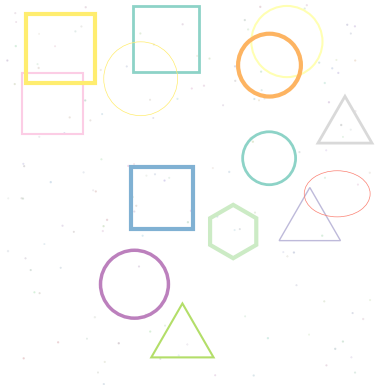[{"shape": "square", "thickness": 2, "radius": 0.43, "center": [0.431, 0.898]}, {"shape": "circle", "thickness": 2, "radius": 0.34, "center": [0.699, 0.589]}, {"shape": "circle", "thickness": 1.5, "radius": 0.46, "center": [0.745, 0.892]}, {"shape": "triangle", "thickness": 1, "radius": 0.46, "center": [0.805, 0.421]}, {"shape": "oval", "thickness": 0.5, "radius": 0.43, "center": [0.876, 0.497]}, {"shape": "square", "thickness": 3, "radius": 0.4, "center": [0.422, 0.486]}, {"shape": "circle", "thickness": 3, "radius": 0.41, "center": [0.7, 0.831]}, {"shape": "triangle", "thickness": 1.5, "radius": 0.47, "center": [0.474, 0.118]}, {"shape": "square", "thickness": 1.5, "radius": 0.4, "center": [0.136, 0.731]}, {"shape": "triangle", "thickness": 2, "radius": 0.41, "center": [0.896, 0.669]}, {"shape": "circle", "thickness": 2.5, "radius": 0.44, "center": [0.349, 0.262]}, {"shape": "hexagon", "thickness": 3, "radius": 0.35, "center": [0.606, 0.399]}, {"shape": "square", "thickness": 3, "radius": 0.45, "center": [0.157, 0.873]}, {"shape": "circle", "thickness": 0.5, "radius": 0.48, "center": [0.365, 0.795]}]